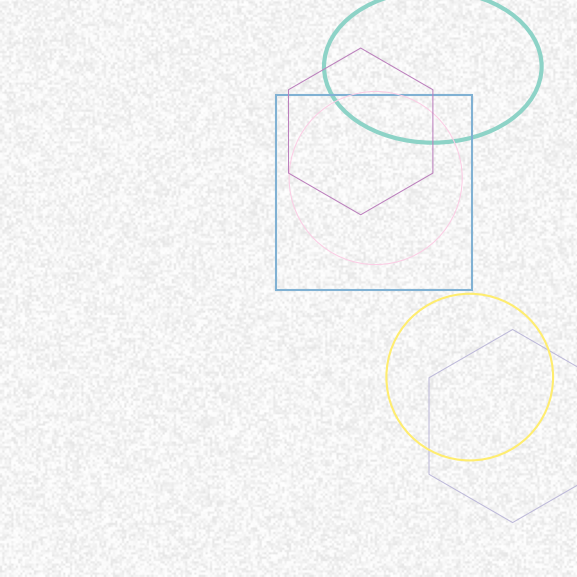[{"shape": "oval", "thickness": 2, "radius": 0.94, "center": [0.749, 0.884]}, {"shape": "hexagon", "thickness": 0.5, "radius": 0.84, "center": [0.888, 0.261]}, {"shape": "square", "thickness": 1, "radius": 0.85, "center": [0.648, 0.666]}, {"shape": "circle", "thickness": 0.5, "radius": 0.75, "center": [0.65, 0.691]}, {"shape": "hexagon", "thickness": 0.5, "radius": 0.72, "center": [0.625, 0.772]}, {"shape": "circle", "thickness": 1, "radius": 0.72, "center": [0.813, 0.346]}]